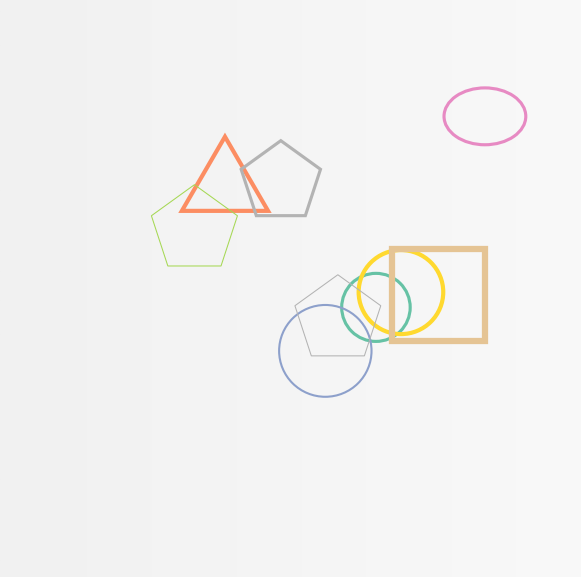[{"shape": "circle", "thickness": 1.5, "radius": 0.29, "center": [0.647, 0.467]}, {"shape": "triangle", "thickness": 2, "radius": 0.43, "center": [0.387, 0.677]}, {"shape": "circle", "thickness": 1, "radius": 0.4, "center": [0.56, 0.392]}, {"shape": "oval", "thickness": 1.5, "radius": 0.35, "center": [0.834, 0.798]}, {"shape": "pentagon", "thickness": 0.5, "radius": 0.39, "center": [0.334, 0.602]}, {"shape": "circle", "thickness": 2, "radius": 0.36, "center": [0.69, 0.493]}, {"shape": "square", "thickness": 3, "radius": 0.4, "center": [0.754, 0.488]}, {"shape": "pentagon", "thickness": 1.5, "radius": 0.36, "center": [0.483, 0.684]}, {"shape": "pentagon", "thickness": 0.5, "radius": 0.39, "center": [0.581, 0.446]}]